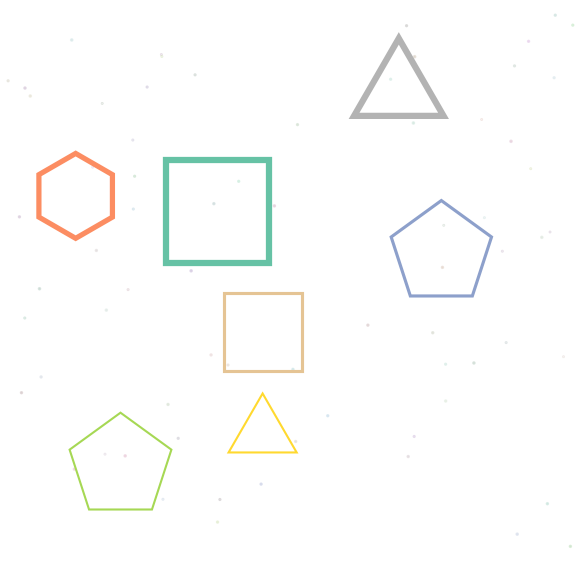[{"shape": "square", "thickness": 3, "radius": 0.45, "center": [0.377, 0.633]}, {"shape": "hexagon", "thickness": 2.5, "radius": 0.37, "center": [0.131, 0.66]}, {"shape": "pentagon", "thickness": 1.5, "radius": 0.46, "center": [0.764, 0.561]}, {"shape": "pentagon", "thickness": 1, "radius": 0.46, "center": [0.209, 0.192]}, {"shape": "triangle", "thickness": 1, "radius": 0.34, "center": [0.455, 0.25]}, {"shape": "square", "thickness": 1.5, "radius": 0.34, "center": [0.455, 0.425]}, {"shape": "triangle", "thickness": 3, "radius": 0.45, "center": [0.691, 0.843]}]